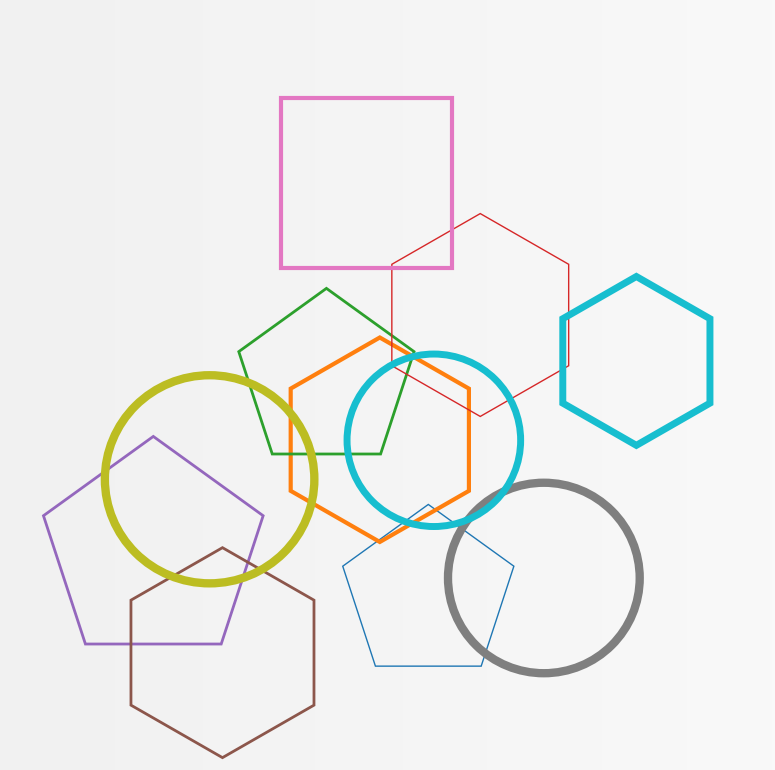[{"shape": "pentagon", "thickness": 0.5, "radius": 0.58, "center": [0.553, 0.229]}, {"shape": "hexagon", "thickness": 1.5, "radius": 0.66, "center": [0.49, 0.429]}, {"shape": "pentagon", "thickness": 1, "radius": 0.59, "center": [0.421, 0.507]}, {"shape": "hexagon", "thickness": 0.5, "radius": 0.66, "center": [0.62, 0.591]}, {"shape": "pentagon", "thickness": 1, "radius": 0.75, "center": [0.198, 0.284]}, {"shape": "hexagon", "thickness": 1, "radius": 0.68, "center": [0.287, 0.152]}, {"shape": "square", "thickness": 1.5, "radius": 0.55, "center": [0.473, 0.762]}, {"shape": "circle", "thickness": 3, "radius": 0.62, "center": [0.702, 0.249]}, {"shape": "circle", "thickness": 3, "radius": 0.68, "center": [0.27, 0.378]}, {"shape": "circle", "thickness": 2.5, "radius": 0.56, "center": [0.56, 0.428]}, {"shape": "hexagon", "thickness": 2.5, "radius": 0.55, "center": [0.821, 0.531]}]